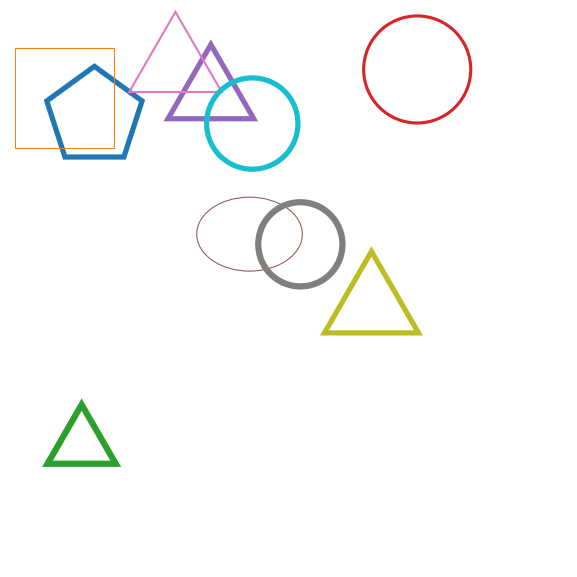[{"shape": "pentagon", "thickness": 2.5, "radius": 0.43, "center": [0.163, 0.797]}, {"shape": "square", "thickness": 0.5, "radius": 0.43, "center": [0.112, 0.83]}, {"shape": "triangle", "thickness": 3, "radius": 0.34, "center": [0.141, 0.23]}, {"shape": "circle", "thickness": 1.5, "radius": 0.46, "center": [0.722, 0.879]}, {"shape": "triangle", "thickness": 2.5, "radius": 0.43, "center": [0.365, 0.836]}, {"shape": "oval", "thickness": 0.5, "radius": 0.46, "center": [0.432, 0.594]}, {"shape": "triangle", "thickness": 1, "radius": 0.46, "center": [0.304, 0.886]}, {"shape": "circle", "thickness": 3, "radius": 0.36, "center": [0.52, 0.576]}, {"shape": "triangle", "thickness": 2.5, "radius": 0.47, "center": [0.643, 0.47]}, {"shape": "circle", "thickness": 2.5, "radius": 0.4, "center": [0.437, 0.785]}]